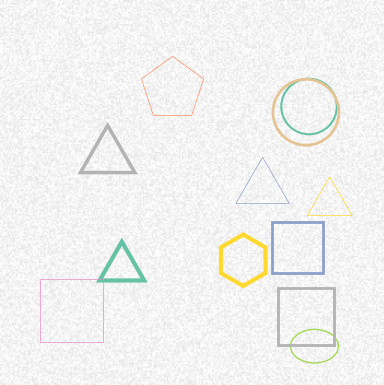[{"shape": "triangle", "thickness": 3, "radius": 0.34, "center": [0.317, 0.305]}, {"shape": "circle", "thickness": 1.5, "radius": 0.36, "center": [0.803, 0.723]}, {"shape": "pentagon", "thickness": 0.5, "radius": 0.42, "center": [0.448, 0.769]}, {"shape": "triangle", "thickness": 0.5, "radius": 0.4, "center": [0.682, 0.512]}, {"shape": "square", "thickness": 2, "radius": 0.33, "center": [0.773, 0.357]}, {"shape": "square", "thickness": 0.5, "radius": 0.41, "center": [0.186, 0.194]}, {"shape": "oval", "thickness": 1, "radius": 0.31, "center": [0.817, 0.101]}, {"shape": "hexagon", "thickness": 3, "radius": 0.33, "center": [0.632, 0.324]}, {"shape": "triangle", "thickness": 0.5, "radius": 0.34, "center": [0.856, 0.474]}, {"shape": "circle", "thickness": 2, "radius": 0.43, "center": [0.795, 0.709]}, {"shape": "square", "thickness": 2, "radius": 0.37, "center": [0.795, 0.179]}, {"shape": "triangle", "thickness": 2.5, "radius": 0.41, "center": [0.28, 0.593]}]